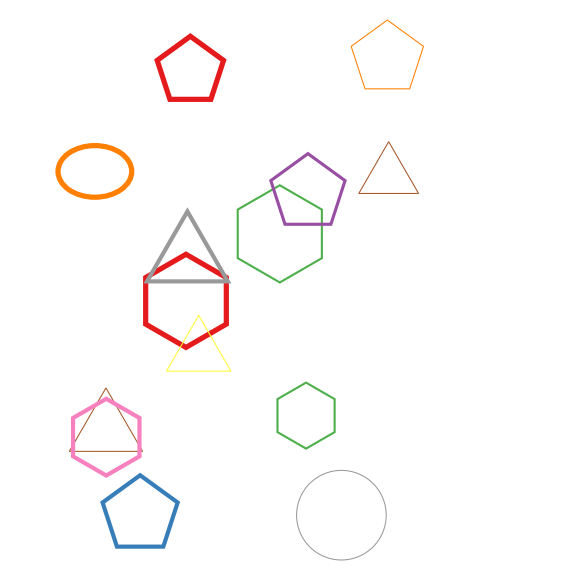[{"shape": "pentagon", "thickness": 2.5, "radius": 0.3, "center": [0.33, 0.876]}, {"shape": "hexagon", "thickness": 2.5, "radius": 0.4, "center": [0.322, 0.478]}, {"shape": "pentagon", "thickness": 2, "radius": 0.34, "center": [0.243, 0.108]}, {"shape": "hexagon", "thickness": 1, "radius": 0.42, "center": [0.485, 0.594]}, {"shape": "hexagon", "thickness": 1, "radius": 0.29, "center": [0.53, 0.279]}, {"shape": "pentagon", "thickness": 1.5, "radius": 0.34, "center": [0.533, 0.665]}, {"shape": "pentagon", "thickness": 0.5, "radius": 0.33, "center": [0.671, 0.899]}, {"shape": "oval", "thickness": 2.5, "radius": 0.32, "center": [0.164, 0.702]}, {"shape": "triangle", "thickness": 0.5, "radius": 0.32, "center": [0.344, 0.389]}, {"shape": "triangle", "thickness": 0.5, "radius": 0.37, "center": [0.183, 0.254]}, {"shape": "triangle", "thickness": 0.5, "radius": 0.3, "center": [0.673, 0.694]}, {"shape": "hexagon", "thickness": 2, "radius": 0.33, "center": [0.184, 0.242]}, {"shape": "circle", "thickness": 0.5, "radius": 0.39, "center": [0.591, 0.107]}, {"shape": "triangle", "thickness": 2, "radius": 0.4, "center": [0.325, 0.552]}]